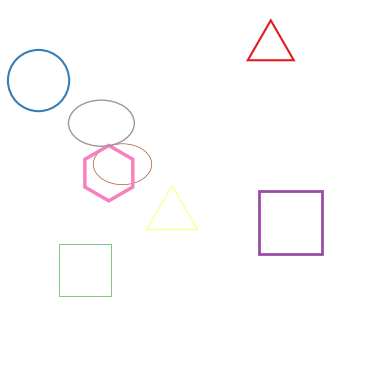[{"shape": "triangle", "thickness": 1.5, "radius": 0.35, "center": [0.703, 0.878]}, {"shape": "circle", "thickness": 1.5, "radius": 0.4, "center": [0.1, 0.791]}, {"shape": "square", "thickness": 0.5, "radius": 0.34, "center": [0.222, 0.298]}, {"shape": "square", "thickness": 2, "radius": 0.41, "center": [0.755, 0.422]}, {"shape": "triangle", "thickness": 0.5, "radius": 0.38, "center": [0.447, 0.442]}, {"shape": "oval", "thickness": 0.5, "radius": 0.38, "center": [0.318, 0.573]}, {"shape": "hexagon", "thickness": 2.5, "radius": 0.36, "center": [0.283, 0.55]}, {"shape": "oval", "thickness": 1, "radius": 0.43, "center": [0.263, 0.68]}]